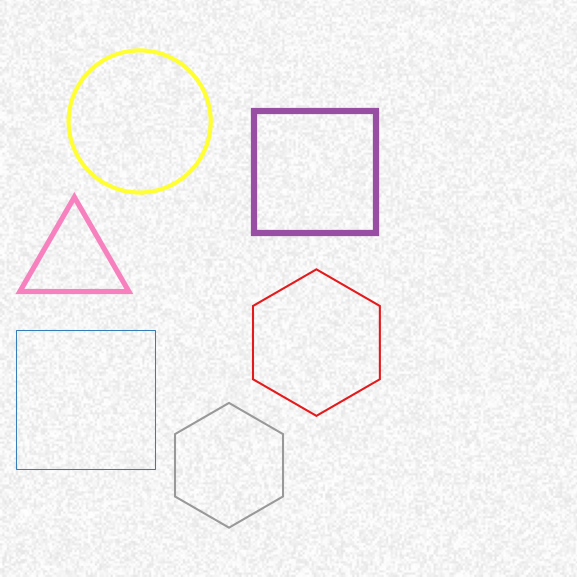[{"shape": "hexagon", "thickness": 1, "radius": 0.63, "center": [0.548, 0.406]}, {"shape": "square", "thickness": 0.5, "radius": 0.6, "center": [0.148, 0.307]}, {"shape": "square", "thickness": 3, "radius": 0.53, "center": [0.546, 0.701]}, {"shape": "circle", "thickness": 2, "radius": 0.62, "center": [0.242, 0.789]}, {"shape": "triangle", "thickness": 2.5, "radius": 0.54, "center": [0.129, 0.549]}, {"shape": "hexagon", "thickness": 1, "radius": 0.54, "center": [0.397, 0.193]}]